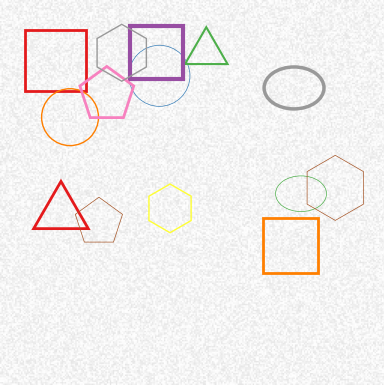[{"shape": "square", "thickness": 2, "radius": 0.4, "center": [0.144, 0.843]}, {"shape": "triangle", "thickness": 2, "radius": 0.41, "center": [0.158, 0.447]}, {"shape": "circle", "thickness": 0.5, "radius": 0.4, "center": [0.414, 0.803]}, {"shape": "oval", "thickness": 0.5, "radius": 0.33, "center": [0.782, 0.497]}, {"shape": "triangle", "thickness": 1.5, "radius": 0.32, "center": [0.536, 0.866]}, {"shape": "square", "thickness": 3, "radius": 0.35, "center": [0.406, 0.864]}, {"shape": "circle", "thickness": 1, "radius": 0.37, "center": [0.182, 0.696]}, {"shape": "square", "thickness": 2, "radius": 0.36, "center": [0.754, 0.361]}, {"shape": "hexagon", "thickness": 1, "radius": 0.32, "center": [0.442, 0.459]}, {"shape": "hexagon", "thickness": 0.5, "radius": 0.42, "center": [0.871, 0.512]}, {"shape": "pentagon", "thickness": 0.5, "radius": 0.32, "center": [0.257, 0.423]}, {"shape": "pentagon", "thickness": 2, "radius": 0.37, "center": [0.277, 0.754]}, {"shape": "hexagon", "thickness": 1, "radius": 0.37, "center": [0.316, 0.863]}, {"shape": "oval", "thickness": 2.5, "radius": 0.39, "center": [0.764, 0.772]}]